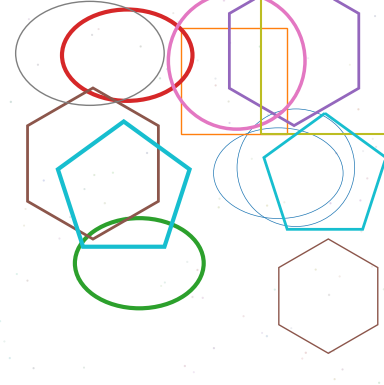[{"shape": "oval", "thickness": 0.5, "radius": 0.84, "center": [0.723, 0.55]}, {"shape": "circle", "thickness": 0.5, "radius": 0.76, "center": [0.768, 0.564]}, {"shape": "square", "thickness": 1, "radius": 0.69, "center": [0.608, 0.79]}, {"shape": "oval", "thickness": 3, "radius": 0.84, "center": [0.362, 0.316]}, {"shape": "oval", "thickness": 3, "radius": 0.85, "center": [0.33, 0.857]}, {"shape": "hexagon", "thickness": 2, "radius": 0.97, "center": [0.764, 0.868]}, {"shape": "hexagon", "thickness": 2, "radius": 0.98, "center": [0.241, 0.575]}, {"shape": "hexagon", "thickness": 1, "radius": 0.74, "center": [0.853, 0.231]}, {"shape": "circle", "thickness": 2.5, "radius": 0.89, "center": [0.615, 0.842]}, {"shape": "oval", "thickness": 1, "radius": 0.96, "center": [0.234, 0.861]}, {"shape": "square", "thickness": 1.5, "radius": 0.95, "center": [0.868, 0.842]}, {"shape": "pentagon", "thickness": 3, "radius": 0.9, "center": [0.321, 0.505]}, {"shape": "pentagon", "thickness": 2, "radius": 0.83, "center": [0.844, 0.539]}]